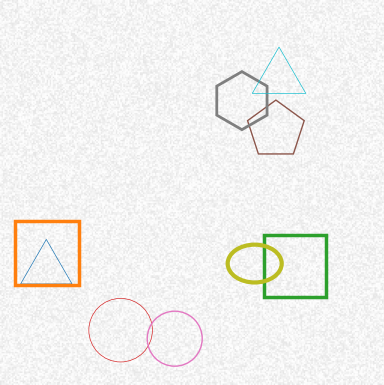[{"shape": "triangle", "thickness": 0.5, "radius": 0.39, "center": [0.12, 0.301]}, {"shape": "square", "thickness": 2.5, "radius": 0.42, "center": [0.123, 0.342]}, {"shape": "square", "thickness": 2.5, "radius": 0.4, "center": [0.765, 0.31]}, {"shape": "circle", "thickness": 0.5, "radius": 0.41, "center": [0.313, 0.142]}, {"shape": "pentagon", "thickness": 1, "radius": 0.39, "center": [0.717, 0.663]}, {"shape": "circle", "thickness": 1, "radius": 0.36, "center": [0.454, 0.12]}, {"shape": "hexagon", "thickness": 2, "radius": 0.38, "center": [0.628, 0.739]}, {"shape": "oval", "thickness": 3, "radius": 0.35, "center": [0.662, 0.315]}, {"shape": "triangle", "thickness": 0.5, "radius": 0.4, "center": [0.725, 0.798]}]